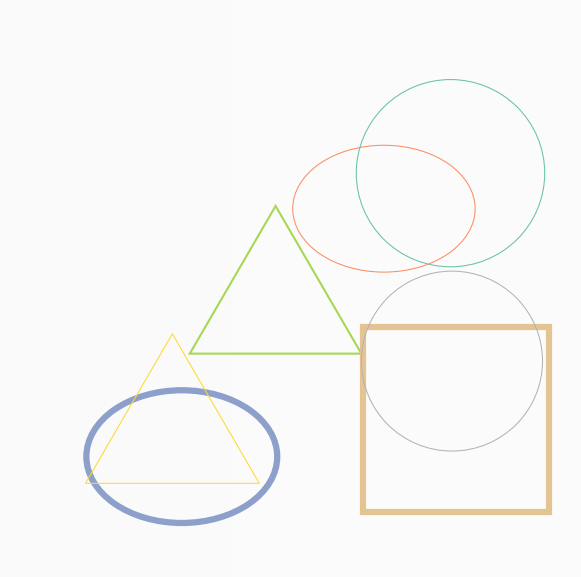[{"shape": "circle", "thickness": 0.5, "radius": 0.81, "center": [0.775, 0.699]}, {"shape": "oval", "thickness": 0.5, "radius": 0.78, "center": [0.661, 0.638]}, {"shape": "oval", "thickness": 3, "radius": 0.82, "center": [0.313, 0.208]}, {"shape": "triangle", "thickness": 1, "radius": 0.85, "center": [0.474, 0.472]}, {"shape": "triangle", "thickness": 0.5, "radius": 0.86, "center": [0.297, 0.249]}, {"shape": "square", "thickness": 3, "radius": 0.8, "center": [0.784, 0.273]}, {"shape": "circle", "thickness": 0.5, "radius": 0.78, "center": [0.778, 0.374]}]